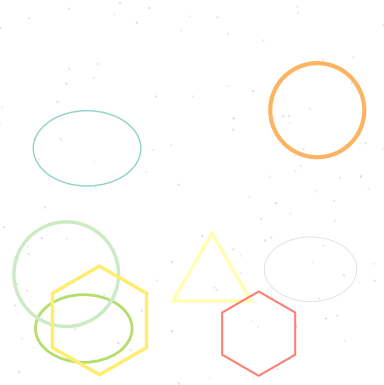[{"shape": "oval", "thickness": 1, "radius": 0.7, "center": [0.226, 0.615]}, {"shape": "triangle", "thickness": 2.5, "radius": 0.59, "center": [0.551, 0.277]}, {"shape": "hexagon", "thickness": 1.5, "radius": 0.55, "center": [0.672, 0.133]}, {"shape": "circle", "thickness": 3, "radius": 0.61, "center": [0.824, 0.714]}, {"shape": "oval", "thickness": 2, "radius": 0.63, "center": [0.218, 0.147]}, {"shape": "oval", "thickness": 0.5, "radius": 0.6, "center": [0.807, 0.301]}, {"shape": "circle", "thickness": 2.5, "radius": 0.68, "center": [0.172, 0.288]}, {"shape": "hexagon", "thickness": 2.5, "radius": 0.71, "center": [0.258, 0.168]}]